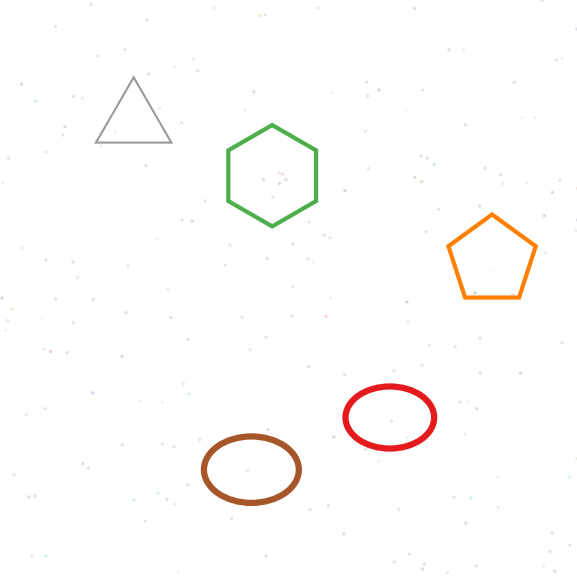[{"shape": "oval", "thickness": 3, "radius": 0.38, "center": [0.675, 0.276]}, {"shape": "hexagon", "thickness": 2, "radius": 0.44, "center": [0.471, 0.695]}, {"shape": "pentagon", "thickness": 2, "radius": 0.4, "center": [0.852, 0.548]}, {"shape": "oval", "thickness": 3, "radius": 0.41, "center": [0.435, 0.186]}, {"shape": "triangle", "thickness": 1, "radius": 0.38, "center": [0.231, 0.79]}]